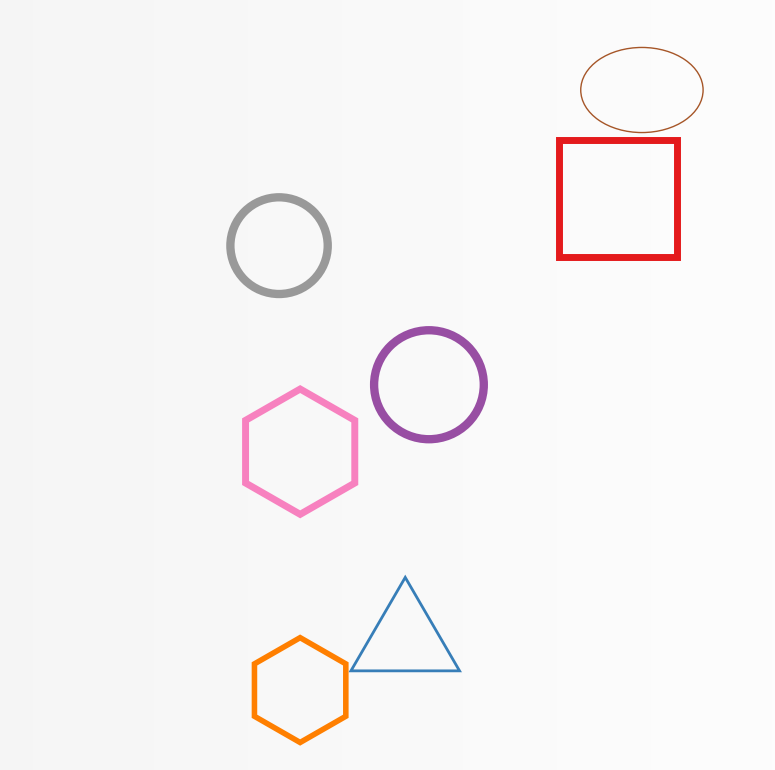[{"shape": "square", "thickness": 2.5, "radius": 0.38, "center": [0.797, 0.742]}, {"shape": "triangle", "thickness": 1, "radius": 0.4, "center": [0.523, 0.169]}, {"shape": "circle", "thickness": 3, "radius": 0.35, "center": [0.553, 0.5]}, {"shape": "hexagon", "thickness": 2, "radius": 0.34, "center": [0.387, 0.104]}, {"shape": "oval", "thickness": 0.5, "radius": 0.39, "center": [0.828, 0.883]}, {"shape": "hexagon", "thickness": 2.5, "radius": 0.41, "center": [0.387, 0.413]}, {"shape": "circle", "thickness": 3, "radius": 0.31, "center": [0.36, 0.681]}]